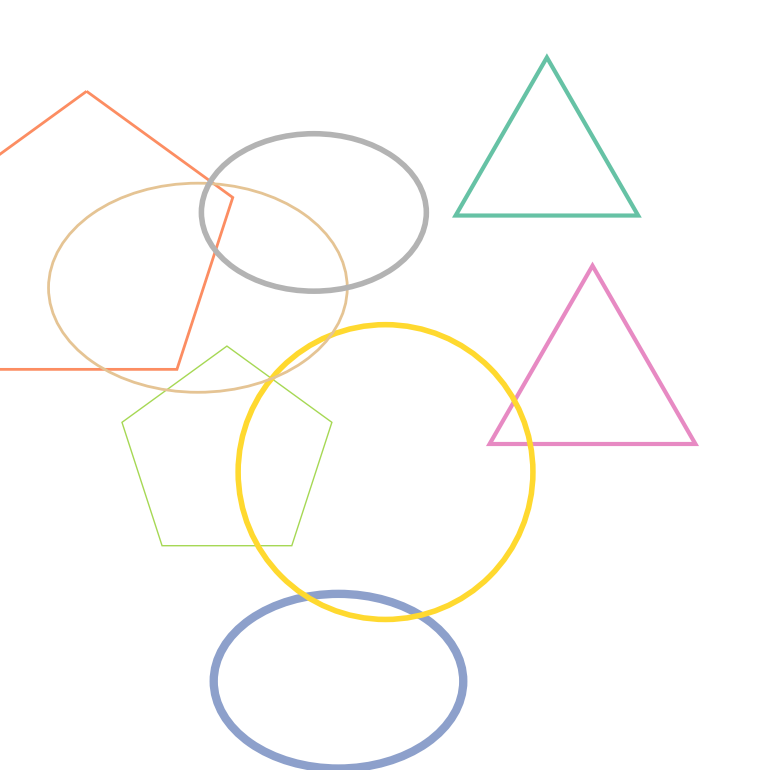[{"shape": "triangle", "thickness": 1.5, "radius": 0.68, "center": [0.71, 0.789]}, {"shape": "pentagon", "thickness": 1, "radius": 1.0, "center": [0.112, 0.682]}, {"shape": "oval", "thickness": 3, "radius": 0.81, "center": [0.44, 0.115]}, {"shape": "triangle", "thickness": 1.5, "radius": 0.77, "center": [0.769, 0.501]}, {"shape": "pentagon", "thickness": 0.5, "radius": 0.72, "center": [0.295, 0.407]}, {"shape": "circle", "thickness": 2, "radius": 0.96, "center": [0.501, 0.387]}, {"shape": "oval", "thickness": 1, "radius": 0.97, "center": [0.257, 0.626]}, {"shape": "oval", "thickness": 2, "radius": 0.73, "center": [0.408, 0.724]}]